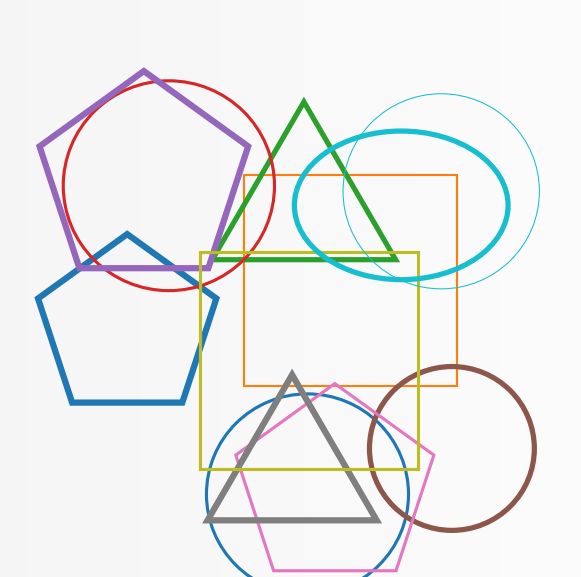[{"shape": "circle", "thickness": 1.5, "radius": 0.87, "center": [0.529, 0.143]}, {"shape": "pentagon", "thickness": 3, "radius": 0.81, "center": [0.219, 0.432]}, {"shape": "square", "thickness": 1, "radius": 0.91, "center": [0.603, 0.513]}, {"shape": "triangle", "thickness": 2.5, "radius": 0.91, "center": [0.523, 0.641]}, {"shape": "circle", "thickness": 1.5, "radius": 0.91, "center": [0.291, 0.678]}, {"shape": "pentagon", "thickness": 3, "radius": 0.94, "center": [0.248, 0.687]}, {"shape": "circle", "thickness": 2.5, "radius": 0.71, "center": [0.777, 0.223]}, {"shape": "pentagon", "thickness": 1.5, "radius": 0.9, "center": [0.576, 0.156]}, {"shape": "triangle", "thickness": 3, "radius": 0.84, "center": [0.503, 0.182]}, {"shape": "square", "thickness": 1.5, "radius": 0.94, "center": [0.531, 0.375]}, {"shape": "oval", "thickness": 2.5, "radius": 0.92, "center": [0.69, 0.644]}, {"shape": "circle", "thickness": 0.5, "radius": 0.84, "center": [0.759, 0.668]}]